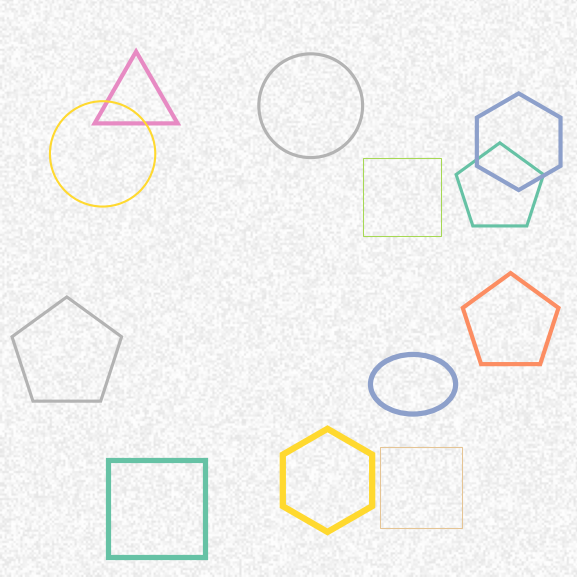[{"shape": "square", "thickness": 2.5, "radius": 0.42, "center": [0.271, 0.118]}, {"shape": "pentagon", "thickness": 1.5, "radius": 0.4, "center": [0.865, 0.672]}, {"shape": "pentagon", "thickness": 2, "radius": 0.44, "center": [0.884, 0.439]}, {"shape": "oval", "thickness": 2.5, "radius": 0.37, "center": [0.715, 0.334]}, {"shape": "hexagon", "thickness": 2, "radius": 0.42, "center": [0.898, 0.754]}, {"shape": "triangle", "thickness": 2, "radius": 0.41, "center": [0.236, 0.827]}, {"shape": "square", "thickness": 0.5, "radius": 0.34, "center": [0.696, 0.658]}, {"shape": "circle", "thickness": 1, "radius": 0.46, "center": [0.178, 0.733]}, {"shape": "hexagon", "thickness": 3, "radius": 0.45, "center": [0.567, 0.167]}, {"shape": "square", "thickness": 0.5, "radius": 0.35, "center": [0.729, 0.155]}, {"shape": "circle", "thickness": 1.5, "radius": 0.45, "center": [0.538, 0.816]}, {"shape": "pentagon", "thickness": 1.5, "radius": 0.5, "center": [0.116, 0.385]}]